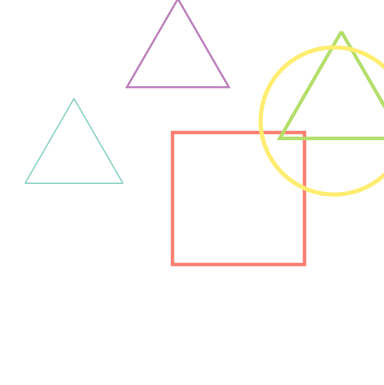[{"shape": "triangle", "thickness": 1, "radius": 0.73, "center": [0.192, 0.597]}, {"shape": "square", "thickness": 2.5, "radius": 0.85, "center": [0.618, 0.486]}, {"shape": "triangle", "thickness": 2.5, "radius": 0.92, "center": [0.887, 0.733]}, {"shape": "triangle", "thickness": 1.5, "radius": 0.77, "center": [0.462, 0.85]}, {"shape": "circle", "thickness": 3, "radius": 0.96, "center": [0.868, 0.686]}]